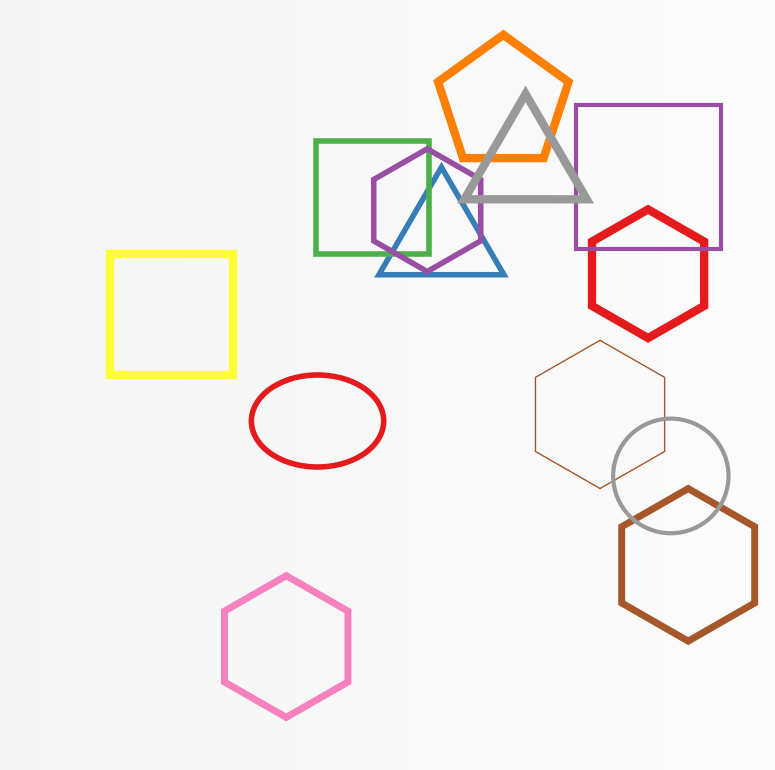[{"shape": "oval", "thickness": 2, "radius": 0.43, "center": [0.41, 0.453]}, {"shape": "hexagon", "thickness": 3, "radius": 0.42, "center": [0.836, 0.645]}, {"shape": "triangle", "thickness": 2, "radius": 0.47, "center": [0.57, 0.69]}, {"shape": "square", "thickness": 2, "radius": 0.36, "center": [0.48, 0.743]}, {"shape": "square", "thickness": 1.5, "radius": 0.47, "center": [0.836, 0.77]}, {"shape": "hexagon", "thickness": 2, "radius": 0.4, "center": [0.551, 0.727]}, {"shape": "pentagon", "thickness": 3, "radius": 0.44, "center": [0.649, 0.866]}, {"shape": "square", "thickness": 3, "radius": 0.4, "center": [0.221, 0.591]}, {"shape": "hexagon", "thickness": 0.5, "radius": 0.48, "center": [0.774, 0.462]}, {"shape": "hexagon", "thickness": 2.5, "radius": 0.5, "center": [0.888, 0.266]}, {"shape": "hexagon", "thickness": 2.5, "radius": 0.46, "center": [0.369, 0.16]}, {"shape": "triangle", "thickness": 3, "radius": 0.46, "center": [0.678, 0.787]}, {"shape": "circle", "thickness": 1.5, "radius": 0.37, "center": [0.866, 0.382]}]